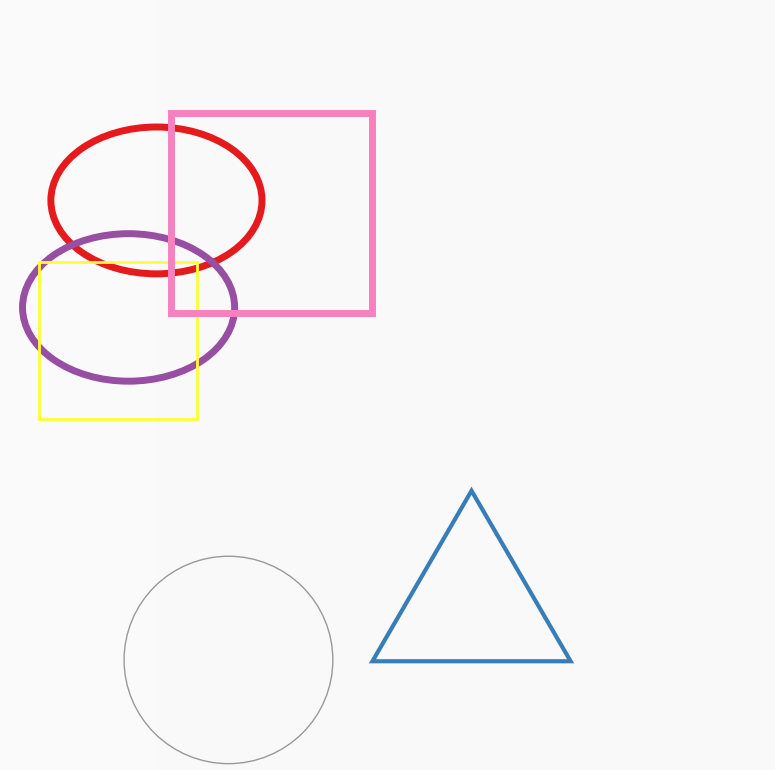[{"shape": "oval", "thickness": 2.5, "radius": 0.68, "center": [0.202, 0.74]}, {"shape": "triangle", "thickness": 1.5, "radius": 0.74, "center": [0.608, 0.215]}, {"shape": "oval", "thickness": 2.5, "radius": 0.68, "center": [0.166, 0.601]}, {"shape": "square", "thickness": 1, "radius": 0.51, "center": [0.152, 0.558]}, {"shape": "square", "thickness": 2.5, "radius": 0.65, "center": [0.35, 0.723]}, {"shape": "circle", "thickness": 0.5, "radius": 0.67, "center": [0.295, 0.143]}]